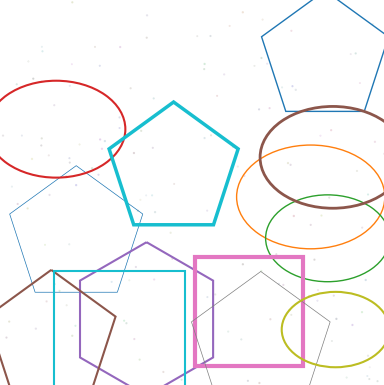[{"shape": "pentagon", "thickness": 0.5, "radius": 0.91, "center": [0.198, 0.388]}, {"shape": "pentagon", "thickness": 1, "radius": 0.87, "center": [0.844, 0.851]}, {"shape": "oval", "thickness": 1, "radius": 0.96, "center": [0.807, 0.489]}, {"shape": "oval", "thickness": 1, "radius": 0.81, "center": [0.851, 0.381]}, {"shape": "oval", "thickness": 1.5, "radius": 0.9, "center": [0.146, 0.664]}, {"shape": "hexagon", "thickness": 1.5, "radius": 1.0, "center": [0.381, 0.171]}, {"shape": "pentagon", "thickness": 1.5, "radius": 0.88, "center": [0.133, 0.123]}, {"shape": "oval", "thickness": 2, "radius": 0.94, "center": [0.864, 0.591]}, {"shape": "square", "thickness": 3, "radius": 0.71, "center": [0.647, 0.19]}, {"shape": "pentagon", "thickness": 0.5, "radius": 0.95, "center": [0.677, 0.105]}, {"shape": "oval", "thickness": 1.5, "radius": 0.7, "center": [0.872, 0.144]}, {"shape": "square", "thickness": 1.5, "radius": 0.85, "center": [0.311, 0.127]}, {"shape": "pentagon", "thickness": 2.5, "radius": 0.88, "center": [0.451, 0.559]}]